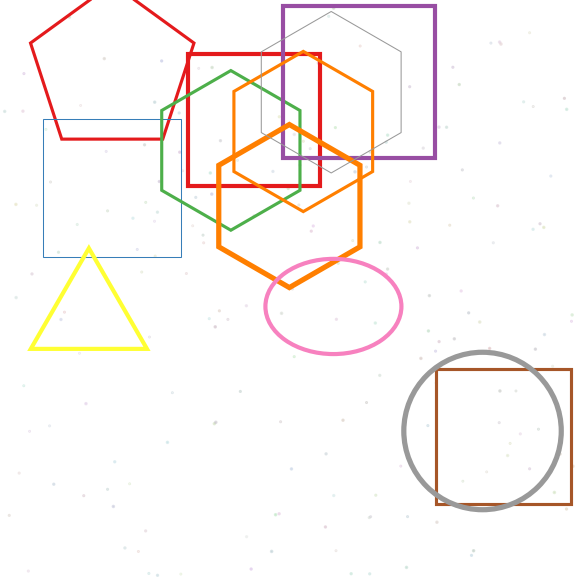[{"shape": "square", "thickness": 2, "radius": 0.57, "center": [0.441, 0.791]}, {"shape": "pentagon", "thickness": 1.5, "radius": 0.74, "center": [0.194, 0.879]}, {"shape": "square", "thickness": 0.5, "radius": 0.6, "center": [0.194, 0.674]}, {"shape": "hexagon", "thickness": 1.5, "radius": 0.69, "center": [0.4, 0.739]}, {"shape": "square", "thickness": 2, "radius": 0.65, "center": [0.622, 0.857]}, {"shape": "hexagon", "thickness": 2.5, "radius": 0.71, "center": [0.501, 0.642]}, {"shape": "hexagon", "thickness": 1.5, "radius": 0.69, "center": [0.525, 0.771]}, {"shape": "triangle", "thickness": 2, "radius": 0.58, "center": [0.154, 0.453]}, {"shape": "square", "thickness": 1.5, "radius": 0.58, "center": [0.872, 0.244]}, {"shape": "oval", "thickness": 2, "radius": 0.59, "center": [0.577, 0.468]}, {"shape": "hexagon", "thickness": 0.5, "radius": 0.7, "center": [0.574, 0.839]}, {"shape": "circle", "thickness": 2.5, "radius": 0.68, "center": [0.836, 0.253]}]